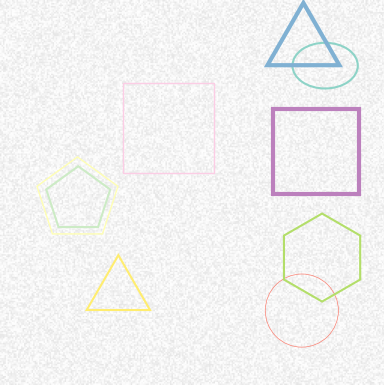[{"shape": "oval", "thickness": 1.5, "radius": 0.42, "center": [0.845, 0.83]}, {"shape": "pentagon", "thickness": 1, "radius": 0.55, "center": [0.201, 0.482]}, {"shape": "circle", "thickness": 0.5, "radius": 0.47, "center": [0.784, 0.193]}, {"shape": "triangle", "thickness": 3, "radius": 0.54, "center": [0.788, 0.885]}, {"shape": "hexagon", "thickness": 1.5, "radius": 0.57, "center": [0.837, 0.331]}, {"shape": "square", "thickness": 1, "radius": 0.59, "center": [0.437, 0.667]}, {"shape": "square", "thickness": 3, "radius": 0.55, "center": [0.821, 0.607]}, {"shape": "pentagon", "thickness": 1.5, "radius": 0.44, "center": [0.203, 0.481]}, {"shape": "triangle", "thickness": 1.5, "radius": 0.47, "center": [0.307, 0.242]}]